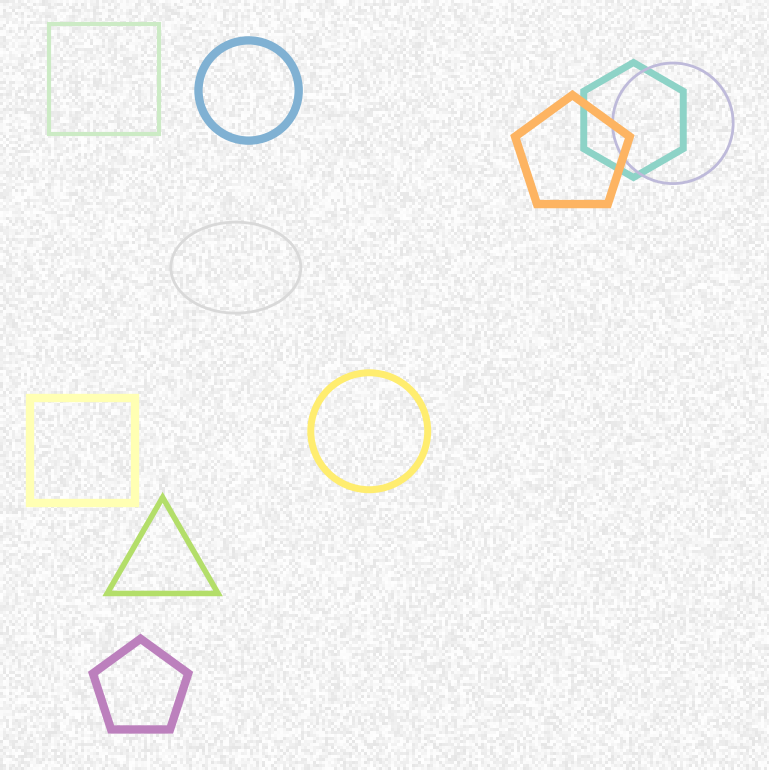[{"shape": "hexagon", "thickness": 2.5, "radius": 0.37, "center": [0.823, 0.844]}, {"shape": "square", "thickness": 3, "radius": 0.34, "center": [0.107, 0.415]}, {"shape": "circle", "thickness": 1, "radius": 0.39, "center": [0.874, 0.84]}, {"shape": "circle", "thickness": 3, "radius": 0.33, "center": [0.323, 0.882]}, {"shape": "pentagon", "thickness": 3, "radius": 0.39, "center": [0.743, 0.798]}, {"shape": "triangle", "thickness": 2, "radius": 0.42, "center": [0.211, 0.271]}, {"shape": "oval", "thickness": 1, "radius": 0.42, "center": [0.306, 0.652]}, {"shape": "pentagon", "thickness": 3, "radius": 0.33, "center": [0.183, 0.105]}, {"shape": "square", "thickness": 1.5, "radius": 0.36, "center": [0.135, 0.897]}, {"shape": "circle", "thickness": 2.5, "radius": 0.38, "center": [0.48, 0.44]}]